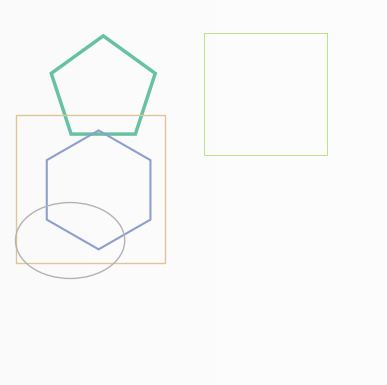[{"shape": "pentagon", "thickness": 2.5, "radius": 0.71, "center": [0.266, 0.766]}, {"shape": "hexagon", "thickness": 1.5, "radius": 0.77, "center": [0.254, 0.507]}, {"shape": "square", "thickness": 0.5, "radius": 0.79, "center": [0.685, 0.755]}, {"shape": "square", "thickness": 1, "radius": 0.96, "center": [0.234, 0.509]}, {"shape": "oval", "thickness": 1, "radius": 0.7, "center": [0.181, 0.375]}]